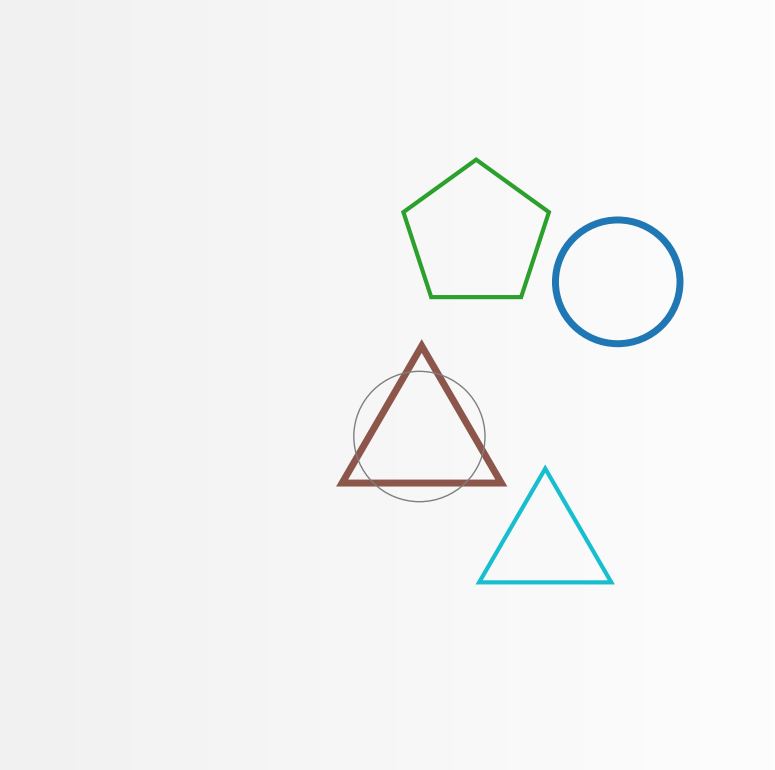[{"shape": "circle", "thickness": 2.5, "radius": 0.4, "center": [0.797, 0.634]}, {"shape": "pentagon", "thickness": 1.5, "radius": 0.49, "center": [0.614, 0.694]}, {"shape": "triangle", "thickness": 2.5, "radius": 0.59, "center": [0.544, 0.432]}, {"shape": "circle", "thickness": 0.5, "radius": 0.42, "center": [0.541, 0.433]}, {"shape": "triangle", "thickness": 1.5, "radius": 0.49, "center": [0.704, 0.293]}]